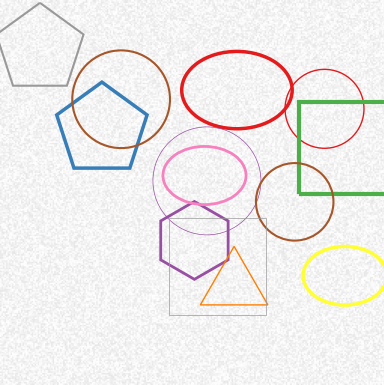[{"shape": "oval", "thickness": 2.5, "radius": 0.72, "center": [0.615, 0.766]}, {"shape": "circle", "thickness": 1, "radius": 0.51, "center": [0.843, 0.717]}, {"shape": "pentagon", "thickness": 2.5, "radius": 0.62, "center": [0.265, 0.663]}, {"shape": "square", "thickness": 3, "radius": 0.59, "center": [0.896, 0.616]}, {"shape": "hexagon", "thickness": 2, "radius": 0.51, "center": [0.505, 0.376]}, {"shape": "circle", "thickness": 0.5, "radius": 0.7, "center": [0.537, 0.53]}, {"shape": "triangle", "thickness": 1, "radius": 0.51, "center": [0.608, 0.259]}, {"shape": "oval", "thickness": 2.5, "radius": 0.54, "center": [0.896, 0.284]}, {"shape": "circle", "thickness": 1.5, "radius": 0.5, "center": [0.765, 0.476]}, {"shape": "circle", "thickness": 1.5, "radius": 0.63, "center": [0.315, 0.742]}, {"shape": "oval", "thickness": 2, "radius": 0.54, "center": [0.531, 0.544]}, {"shape": "square", "thickness": 0.5, "radius": 0.63, "center": [0.565, 0.307]}, {"shape": "pentagon", "thickness": 1.5, "radius": 0.6, "center": [0.104, 0.874]}]